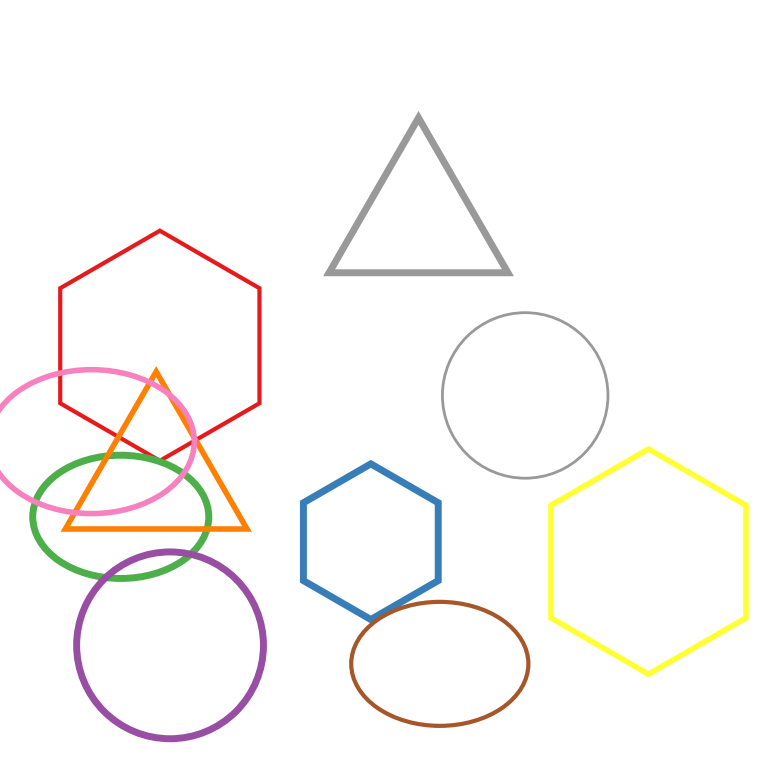[{"shape": "hexagon", "thickness": 1.5, "radius": 0.75, "center": [0.208, 0.551]}, {"shape": "hexagon", "thickness": 2.5, "radius": 0.51, "center": [0.482, 0.297]}, {"shape": "oval", "thickness": 2.5, "radius": 0.57, "center": [0.157, 0.329]}, {"shape": "circle", "thickness": 2.5, "radius": 0.61, "center": [0.221, 0.162]}, {"shape": "triangle", "thickness": 2, "radius": 0.68, "center": [0.203, 0.381]}, {"shape": "hexagon", "thickness": 2, "radius": 0.73, "center": [0.842, 0.271]}, {"shape": "oval", "thickness": 1.5, "radius": 0.58, "center": [0.571, 0.138]}, {"shape": "oval", "thickness": 2, "radius": 0.67, "center": [0.119, 0.426]}, {"shape": "circle", "thickness": 1, "radius": 0.54, "center": [0.682, 0.486]}, {"shape": "triangle", "thickness": 2.5, "radius": 0.67, "center": [0.544, 0.713]}]